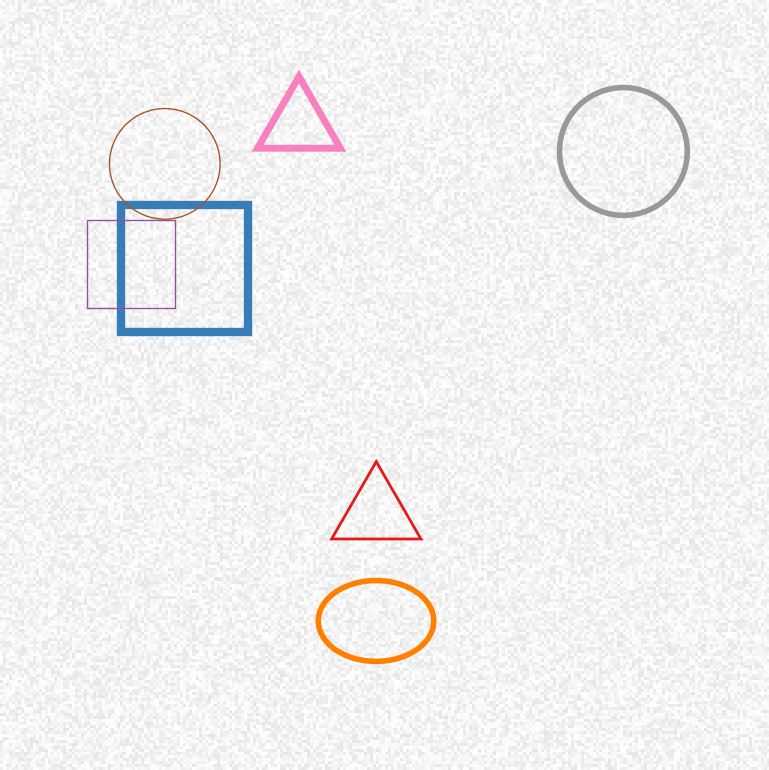[{"shape": "triangle", "thickness": 1, "radius": 0.33, "center": [0.489, 0.334]}, {"shape": "square", "thickness": 3, "radius": 0.41, "center": [0.24, 0.651]}, {"shape": "square", "thickness": 0.5, "radius": 0.29, "center": [0.171, 0.657]}, {"shape": "oval", "thickness": 2, "radius": 0.37, "center": [0.488, 0.194]}, {"shape": "circle", "thickness": 0.5, "radius": 0.36, "center": [0.214, 0.787]}, {"shape": "triangle", "thickness": 2.5, "radius": 0.31, "center": [0.388, 0.839]}, {"shape": "circle", "thickness": 2, "radius": 0.41, "center": [0.81, 0.803]}]